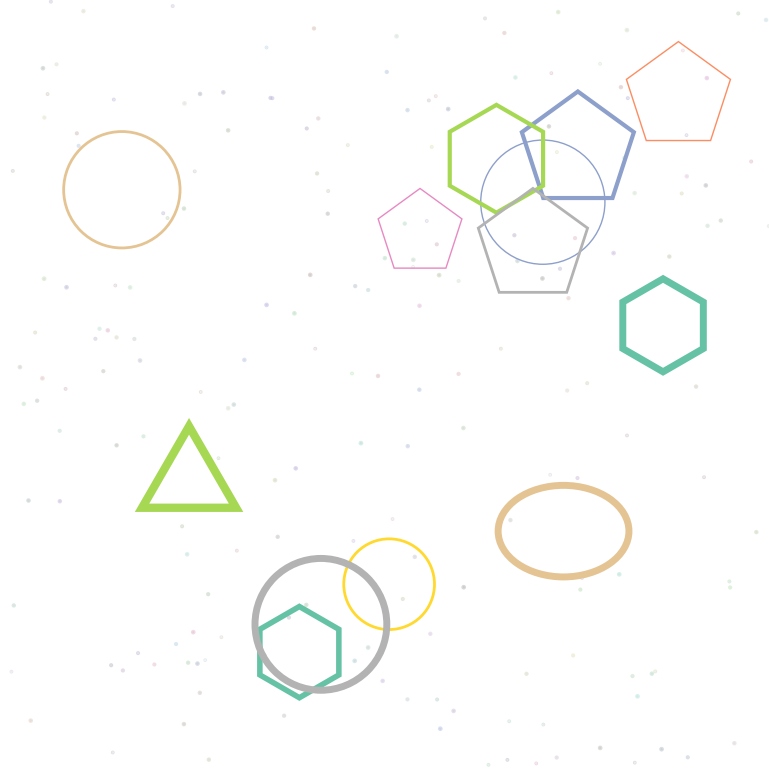[{"shape": "hexagon", "thickness": 2, "radius": 0.3, "center": [0.389, 0.153]}, {"shape": "hexagon", "thickness": 2.5, "radius": 0.3, "center": [0.861, 0.578]}, {"shape": "pentagon", "thickness": 0.5, "radius": 0.36, "center": [0.881, 0.875]}, {"shape": "circle", "thickness": 0.5, "radius": 0.4, "center": [0.705, 0.737]}, {"shape": "pentagon", "thickness": 1.5, "radius": 0.38, "center": [0.75, 0.805]}, {"shape": "pentagon", "thickness": 0.5, "radius": 0.29, "center": [0.545, 0.698]}, {"shape": "triangle", "thickness": 3, "radius": 0.35, "center": [0.246, 0.376]}, {"shape": "hexagon", "thickness": 1.5, "radius": 0.35, "center": [0.645, 0.794]}, {"shape": "circle", "thickness": 1, "radius": 0.29, "center": [0.505, 0.241]}, {"shape": "circle", "thickness": 1, "radius": 0.38, "center": [0.158, 0.754]}, {"shape": "oval", "thickness": 2.5, "radius": 0.42, "center": [0.732, 0.31]}, {"shape": "circle", "thickness": 2.5, "radius": 0.43, "center": [0.417, 0.189]}, {"shape": "pentagon", "thickness": 1, "radius": 0.37, "center": [0.692, 0.681]}]